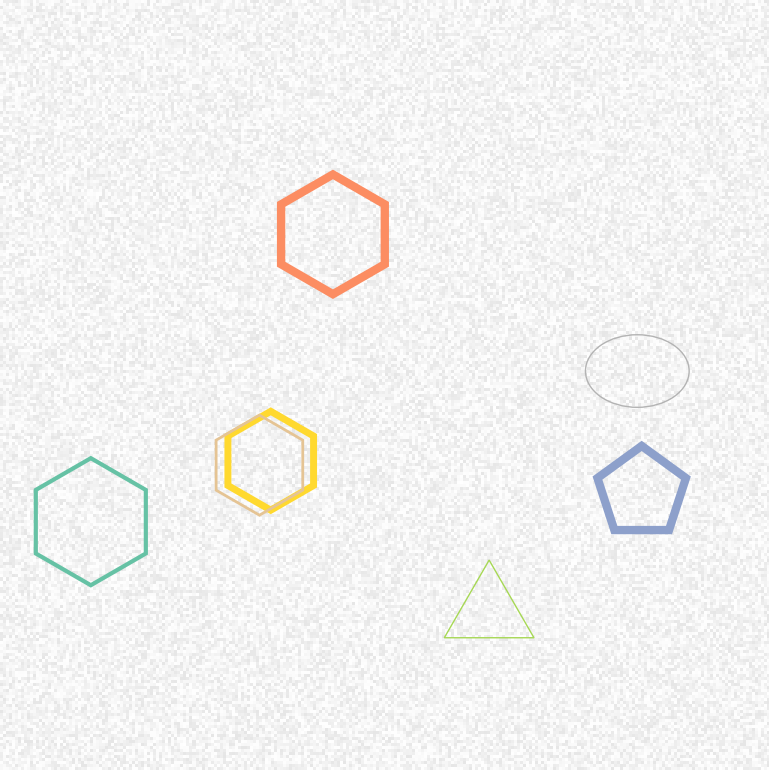[{"shape": "hexagon", "thickness": 1.5, "radius": 0.41, "center": [0.118, 0.322]}, {"shape": "hexagon", "thickness": 3, "radius": 0.39, "center": [0.432, 0.696]}, {"shape": "pentagon", "thickness": 3, "radius": 0.3, "center": [0.833, 0.36]}, {"shape": "triangle", "thickness": 0.5, "radius": 0.34, "center": [0.635, 0.205]}, {"shape": "hexagon", "thickness": 2.5, "radius": 0.32, "center": [0.352, 0.402]}, {"shape": "hexagon", "thickness": 1, "radius": 0.32, "center": [0.337, 0.396]}, {"shape": "oval", "thickness": 0.5, "radius": 0.34, "center": [0.828, 0.518]}]